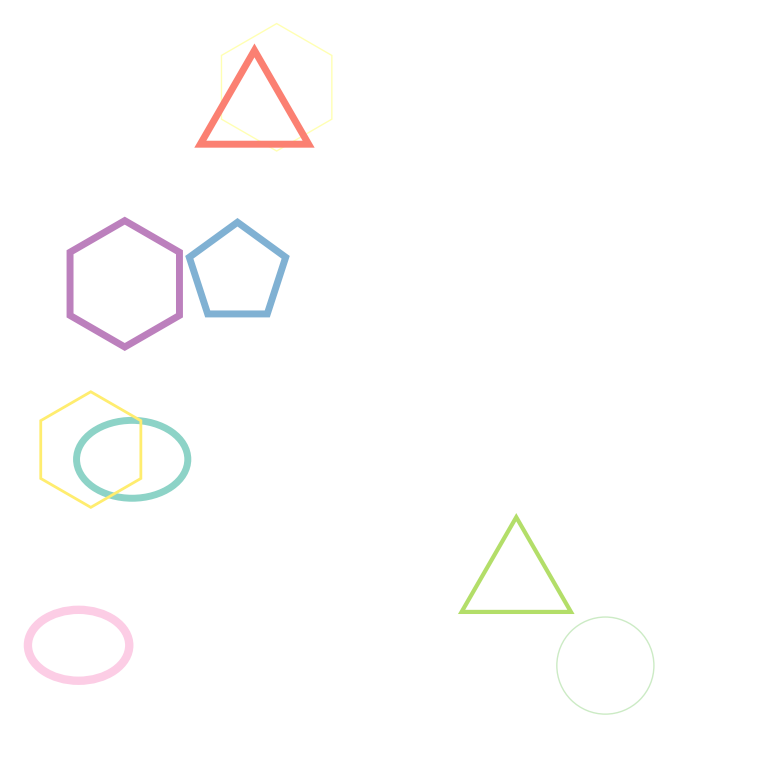[{"shape": "oval", "thickness": 2.5, "radius": 0.36, "center": [0.172, 0.404]}, {"shape": "hexagon", "thickness": 0.5, "radius": 0.41, "center": [0.359, 0.887]}, {"shape": "triangle", "thickness": 2.5, "radius": 0.41, "center": [0.33, 0.853]}, {"shape": "pentagon", "thickness": 2.5, "radius": 0.33, "center": [0.308, 0.646]}, {"shape": "triangle", "thickness": 1.5, "radius": 0.41, "center": [0.67, 0.246]}, {"shape": "oval", "thickness": 3, "radius": 0.33, "center": [0.102, 0.162]}, {"shape": "hexagon", "thickness": 2.5, "radius": 0.41, "center": [0.162, 0.631]}, {"shape": "circle", "thickness": 0.5, "radius": 0.32, "center": [0.786, 0.136]}, {"shape": "hexagon", "thickness": 1, "radius": 0.38, "center": [0.118, 0.416]}]